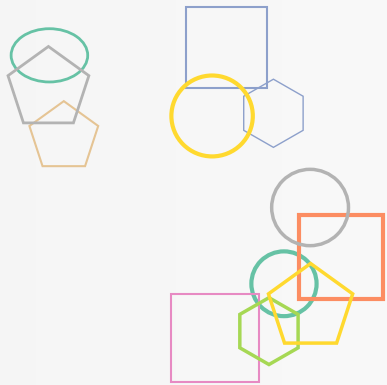[{"shape": "oval", "thickness": 2, "radius": 0.49, "center": [0.128, 0.856]}, {"shape": "circle", "thickness": 3, "radius": 0.42, "center": [0.733, 0.263]}, {"shape": "square", "thickness": 3, "radius": 0.54, "center": [0.88, 0.331]}, {"shape": "hexagon", "thickness": 1, "radius": 0.44, "center": [0.706, 0.706]}, {"shape": "square", "thickness": 1.5, "radius": 0.52, "center": [0.585, 0.877]}, {"shape": "square", "thickness": 1.5, "radius": 0.57, "center": [0.556, 0.121]}, {"shape": "hexagon", "thickness": 2.5, "radius": 0.43, "center": [0.694, 0.14]}, {"shape": "pentagon", "thickness": 2.5, "radius": 0.57, "center": [0.801, 0.201]}, {"shape": "circle", "thickness": 3, "radius": 0.53, "center": [0.547, 0.699]}, {"shape": "pentagon", "thickness": 1.5, "radius": 0.47, "center": [0.165, 0.644]}, {"shape": "pentagon", "thickness": 2, "radius": 0.55, "center": [0.125, 0.77]}, {"shape": "circle", "thickness": 2.5, "radius": 0.5, "center": [0.8, 0.461]}]